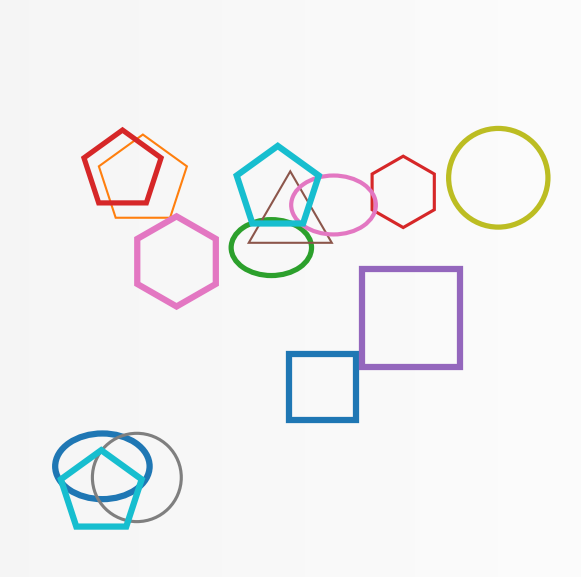[{"shape": "oval", "thickness": 3, "radius": 0.41, "center": [0.176, 0.192]}, {"shape": "square", "thickness": 3, "radius": 0.29, "center": [0.555, 0.329]}, {"shape": "pentagon", "thickness": 1, "radius": 0.4, "center": [0.246, 0.687]}, {"shape": "oval", "thickness": 2.5, "radius": 0.35, "center": [0.467, 0.57]}, {"shape": "pentagon", "thickness": 2.5, "radius": 0.35, "center": [0.211, 0.704]}, {"shape": "hexagon", "thickness": 1.5, "radius": 0.31, "center": [0.694, 0.667]}, {"shape": "square", "thickness": 3, "radius": 0.42, "center": [0.707, 0.449]}, {"shape": "triangle", "thickness": 1, "radius": 0.41, "center": [0.499, 0.62]}, {"shape": "hexagon", "thickness": 3, "radius": 0.39, "center": [0.304, 0.546]}, {"shape": "oval", "thickness": 2, "radius": 0.36, "center": [0.574, 0.644]}, {"shape": "circle", "thickness": 1.5, "radius": 0.38, "center": [0.235, 0.172]}, {"shape": "circle", "thickness": 2.5, "radius": 0.43, "center": [0.857, 0.691]}, {"shape": "pentagon", "thickness": 3, "radius": 0.37, "center": [0.174, 0.146]}, {"shape": "pentagon", "thickness": 3, "radius": 0.37, "center": [0.478, 0.672]}]